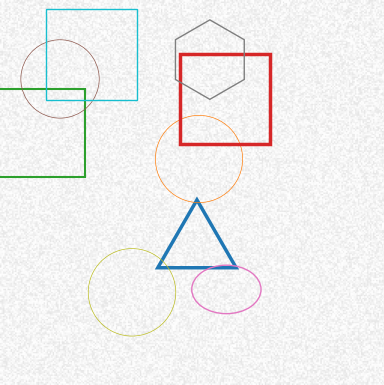[{"shape": "triangle", "thickness": 2.5, "radius": 0.59, "center": [0.512, 0.363]}, {"shape": "circle", "thickness": 0.5, "radius": 0.57, "center": [0.517, 0.587]}, {"shape": "square", "thickness": 1.5, "radius": 0.57, "center": [0.105, 0.655]}, {"shape": "square", "thickness": 2.5, "radius": 0.59, "center": [0.585, 0.743]}, {"shape": "circle", "thickness": 0.5, "radius": 0.51, "center": [0.156, 0.795]}, {"shape": "oval", "thickness": 1, "radius": 0.45, "center": [0.588, 0.248]}, {"shape": "hexagon", "thickness": 1, "radius": 0.52, "center": [0.545, 0.845]}, {"shape": "circle", "thickness": 0.5, "radius": 0.57, "center": [0.343, 0.241]}, {"shape": "square", "thickness": 1, "radius": 0.59, "center": [0.237, 0.859]}]